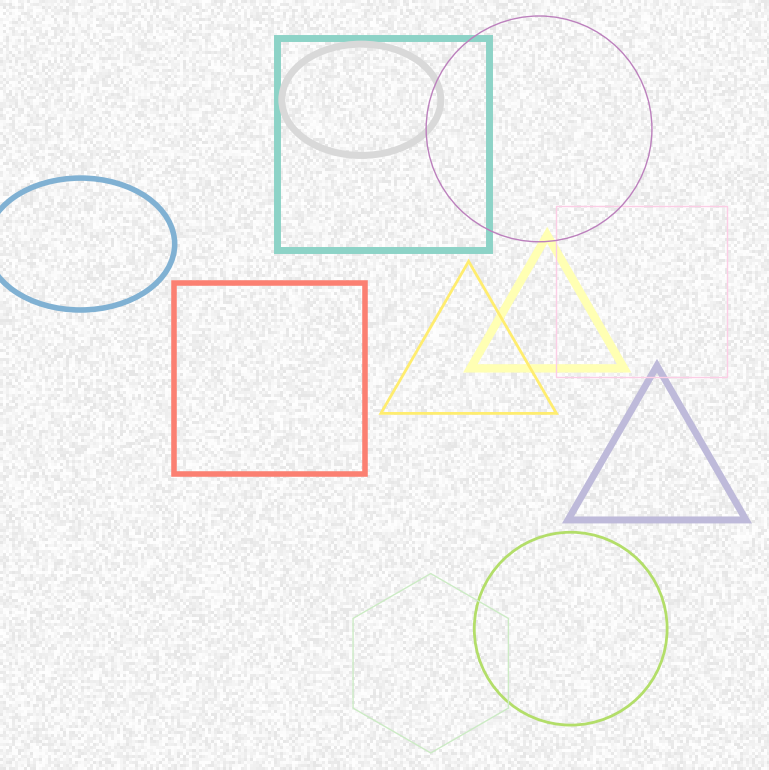[{"shape": "square", "thickness": 2.5, "radius": 0.69, "center": [0.497, 0.813]}, {"shape": "triangle", "thickness": 3, "radius": 0.58, "center": [0.711, 0.579]}, {"shape": "triangle", "thickness": 2.5, "radius": 0.67, "center": [0.853, 0.391]}, {"shape": "square", "thickness": 2, "radius": 0.62, "center": [0.35, 0.508]}, {"shape": "oval", "thickness": 2, "radius": 0.61, "center": [0.104, 0.683]}, {"shape": "circle", "thickness": 1, "radius": 0.63, "center": [0.741, 0.184]}, {"shape": "square", "thickness": 0.5, "radius": 0.56, "center": [0.833, 0.621]}, {"shape": "oval", "thickness": 2.5, "radius": 0.52, "center": [0.469, 0.87]}, {"shape": "circle", "thickness": 0.5, "radius": 0.73, "center": [0.7, 0.833]}, {"shape": "hexagon", "thickness": 0.5, "radius": 0.58, "center": [0.559, 0.139]}, {"shape": "triangle", "thickness": 1, "radius": 0.66, "center": [0.609, 0.529]}]